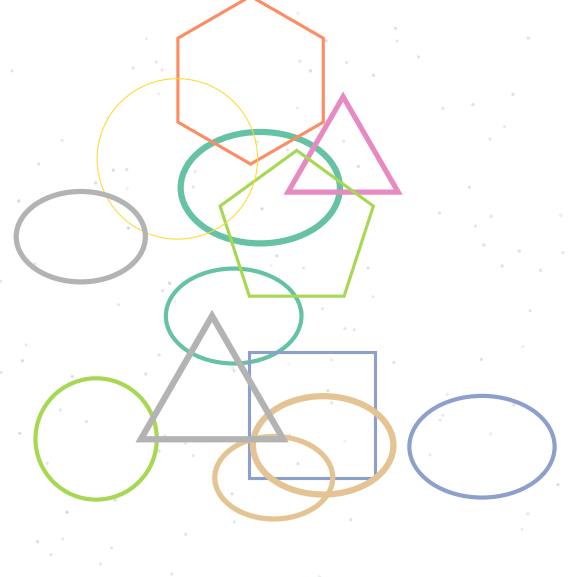[{"shape": "oval", "thickness": 2, "radius": 0.59, "center": [0.405, 0.452]}, {"shape": "oval", "thickness": 3, "radius": 0.69, "center": [0.451, 0.674]}, {"shape": "hexagon", "thickness": 1.5, "radius": 0.73, "center": [0.434, 0.86]}, {"shape": "oval", "thickness": 2, "radius": 0.63, "center": [0.835, 0.226]}, {"shape": "square", "thickness": 1.5, "radius": 0.55, "center": [0.54, 0.281]}, {"shape": "triangle", "thickness": 2.5, "radius": 0.55, "center": [0.594, 0.722]}, {"shape": "pentagon", "thickness": 1.5, "radius": 0.7, "center": [0.514, 0.599]}, {"shape": "circle", "thickness": 2, "radius": 0.53, "center": [0.166, 0.239]}, {"shape": "circle", "thickness": 0.5, "radius": 0.69, "center": [0.307, 0.724]}, {"shape": "oval", "thickness": 3, "radius": 0.61, "center": [0.56, 0.228]}, {"shape": "oval", "thickness": 2.5, "radius": 0.51, "center": [0.474, 0.172]}, {"shape": "oval", "thickness": 2.5, "radius": 0.56, "center": [0.14, 0.589]}, {"shape": "triangle", "thickness": 3, "radius": 0.71, "center": [0.367, 0.31]}]